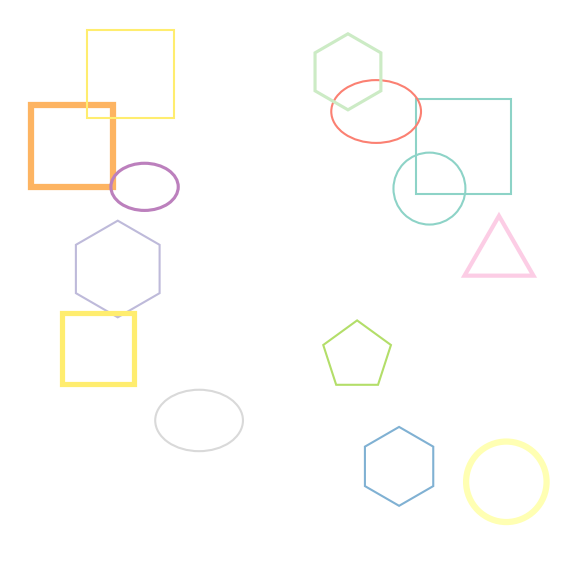[{"shape": "square", "thickness": 1, "radius": 0.41, "center": [0.803, 0.745]}, {"shape": "circle", "thickness": 1, "radius": 0.31, "center": [0.744, 0.673]}, {"shape": "circle", "thickness": 3, "radius": 0.35, "center": [0.877, 0.165]}, {"shape": "hexagon", "thickness": 1, "radius": 0.42, "center": [0.204, 0.533]}, {"shape": "oval", "thickness": 1, "radius": 0.39, "center": [0.651, 0.806]}, {"shape": "hexagon", "thickness": 1, "radius": 0.34, "center": [0.691, 0.192]}, {"shape": "square", "thickness": 3, "radius": 0.35, "center": [0.125, 0.747]}, {"shape": "pentagon", "thickness": 1, "radius": 0.31, "center": [0.618, 0.383]}, {"shape": "triangle", "thickness": 2, "radius": 0.34, "center": [0.864, 0.556]}, {"shape": "oval", "thickness": 1, "radius": 0.38, "center": [0.345, 0.271]}, {"shape": "oval", "thickness": 1.5, "radius": 0.29, "center": [0.25, 0.676]}, {"shape": "hexagon", "thickness": 1.5, "radius": 0.33, "center": [0.603, 0.875]}, {"shape": "square", "thickness": 2.5, "radius": 0.31, "center": [0.17, 0.396]}, {"shape": "square", "thickness": 1, "radius": 0.38, "center": [0.226, 0.871]}]